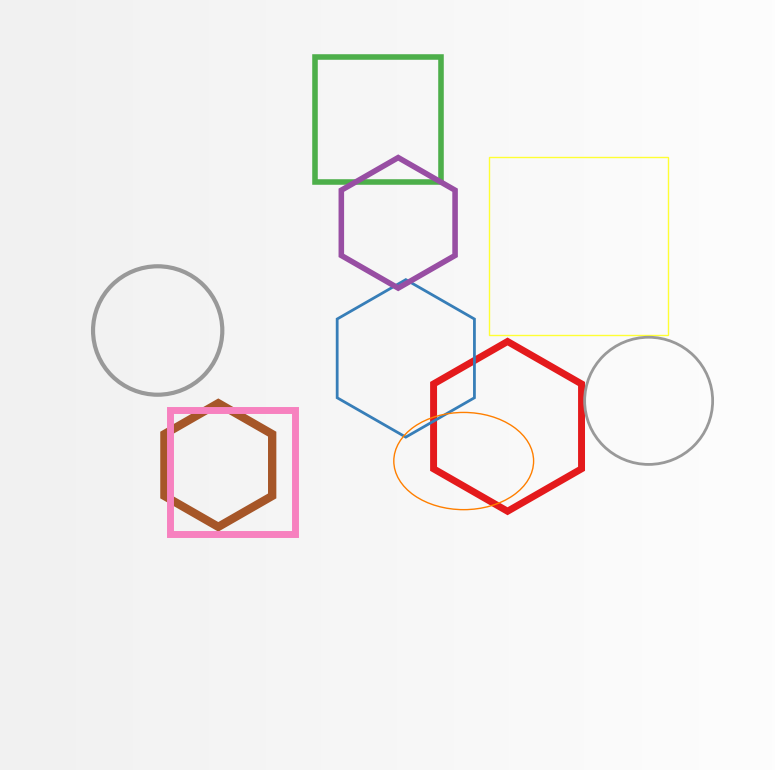[{"shape": "hexagon", "thickness": 2.5, "radius": 0.55, "center": [0.655, 0.446]}, {"shape": "hexagon", "thickness": 1, "radius": 0.51, "center": [0.524, 0.535]}, {"shape": "square", "thickness": 2, "radius": 0.4, "center": [0.488, 0.845]}, {"shape": "hexagon", "thickness": 2, "radius": 0.42, "center": [0.514, 0.711]}, {"shape": "oval", "thickness": 0.5, "radius": 0.45, "center": [0.598, 0.401]}, {"shape": "square", "thickness": 0.5, "radius": 0.58, "center": [0.746, 0.681]}, {"shape": "hexagon", "thickness": 3, "radius": 0.4, "center": [0.282, 0.396]}, {"shape": "square", "thickness": 2.5, "radius": 0.4, "center": [0.3, 0.387]}, {"shape": "circle", "thickness": 1, "radius": 0.41, "center": [0.837, 0.479]}, {"shape": "circle", "thickness": 1.5, "radius": 0.42, "center": [0.203, 0.571]}]